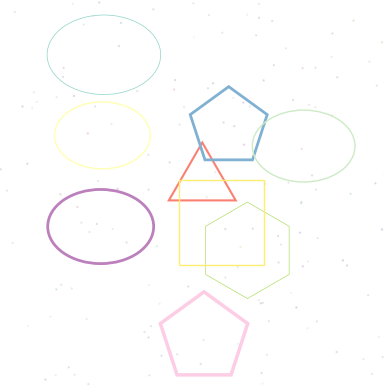[{"shape": "oval", "thickness": 0.5, "radius": 0.74, "center": [0.27, 0.858]}, {"shape": "oval", "thickness": 1, "radius": 0.62, "center": [0.266, 0.648]}, {"shape": "triangle", "thickness": 1.5, "radius": 0.5, "center": [0.525, 0.53]}, {"shape": "pentagon", "thickness": 2, "radius": 0.53, "center": [0.594, 0.67]}, {"shape": "hexagon", "thickness": 0.5, "radius": 0.63, "center": [0.643, 0.35]}, {"shape": "pentagon", "thickness": 2.5, "radius": 0.6, "center": [0.53, 0.123]}, {"shape": "oval", "thickness": 2, "radius": 0.69, "center": [0.262, 0.412]}, {"shape": "oval", "thickness": 1, "radius": 0.67, "center": [0.789, 0.621]}, {"shape": "square", "thickness": 1, "radius": 0.55, "center": [0.576, 0.423]}]